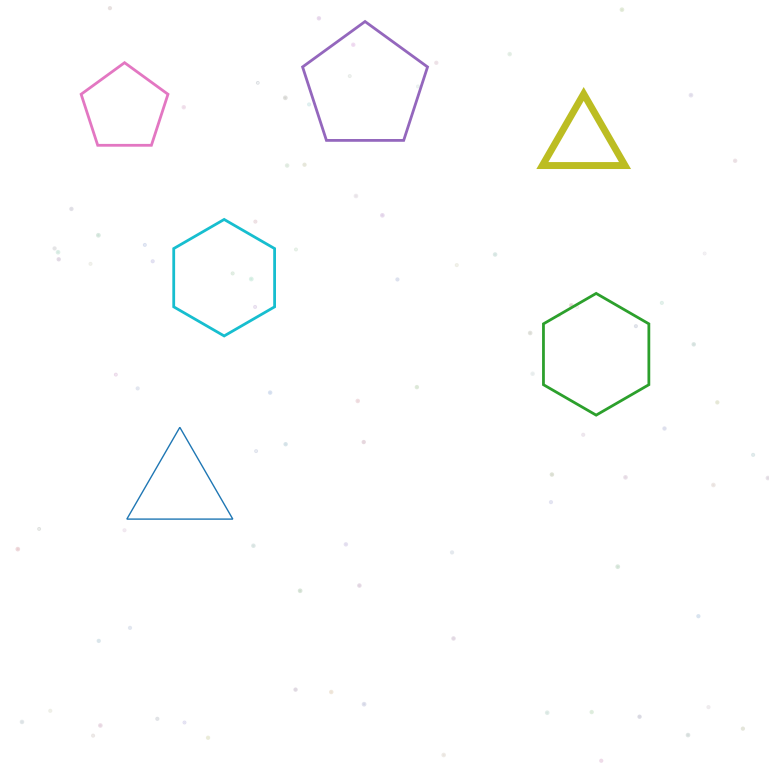[{"shape": "triangle", "thickness": 0.5, "radius": 0.4, "center": [0.234, 0.366]}, {"shape": "hexagon", "thickness": 1, "radius": 0.4, "center": [0.774, 0.54]}, {"shape": "pentagon", "thickness": 1, "radius": 0.43, "center": [0.474, 0.887]}, {"shape": "pentagon", "thickness": 1, "radius": 0.3, "center": [0.162, 0.859]}, {"shape": "triangle", "thickness": 2.5, "radius": 0.31, "center": [0.758, 0.816]}, {"shape": "hexagon", "thickness": 1, "radius": 0.38, "center": [0.291, 0.639]}]